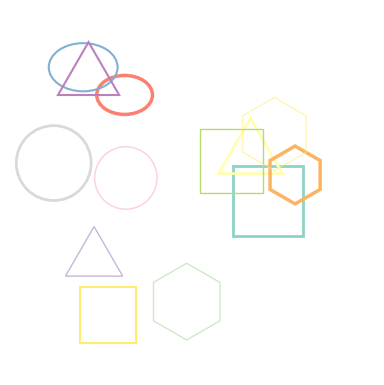[{"shape": "square", "thickness": 2, "radius": 0.46, "center": [0.696, 0.478]}, {"shape": "triangle", "thickness": 2, "radius": 0.48, "center": [0.65, 0.597]}, {"shape": "triangle", "thickness": 1, "radius": 0.43, "center": [0.244, 0.326]}, {"shape": "oval", "thickness": 2.5, "radius": 0.36, "center": [0.324, 0.753]}, {"shape": "oval", "thickness": 1.5, "radius": 0.45, "center": [0.216, 0.825]}, {"shape": "hexagon", "thickness": 2.5, "radius": 0.38, "center": [0.766, 0.545]}, {"shape": "square", "thickness": 1, "radius": 0.41, "center": [0.601, 0.582]}, {"shape": "circle", "thickness": 1, "radius": 0.41, "center": [0.327, 0.538]}, {"shape": "circle", "thickness": 2, "radius": 0.49, "center": [0.14, 0.576]}, {"shape": "triangle", "thickness": 1.5, "radius": 0.46, "center": [0.23, 0.799]}, {"shape": "hexagon", "thickness": 1, "radius": 0.5, "center": [0.485, 0.217]}, {"shape": "square", "thickness": 1.5, "radius": 0.37, "center": [0.28, 0.182]}, {"shape": "hexagon", "thickness": 0.5, "radius": 0.47, "center": [0.713, 0.652]}]